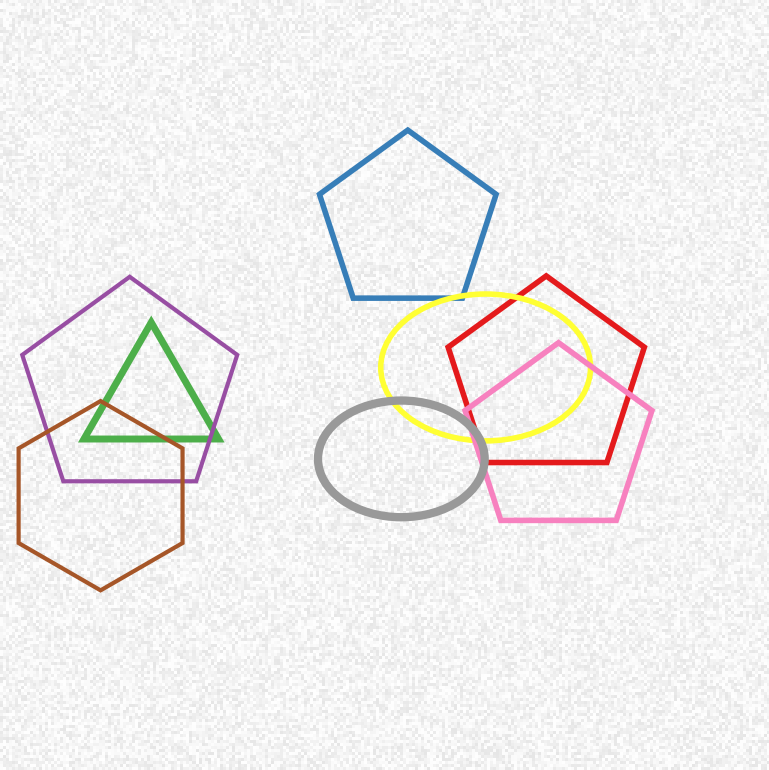[{"shape": "pentagon", "thickness": 2, "radius": 0.67, "center": [0.709, 0.508]}, {"shape": "pentagon", "thickness": 2, "radius": 0.6, "center": [0.53, 0.71]}, {"shape": "triangle", "thickness": 2.5, "radius": 0.5, "center": [0.196, 0.48]}, {"shape": "pentagon", "thickness": 1.5, "radius": 0.73, "center": [0.168, 0.494]}, {"shape": "oval", "thickness": 2, "radius": 0.68, "center": [0.631, 0.523]}, {"shape": "hexagon", "thickness": 1.5, "radius": 0.61, "center": [0.131, 0.356]}, {"shape": "pentagon", "thickness": 2, "radius": 0.64, "center": [0.725, 0.427]}, {"shape": "oval", "thickness": 3, "radius": 0.54, "center": [0.521, 0.404]}]